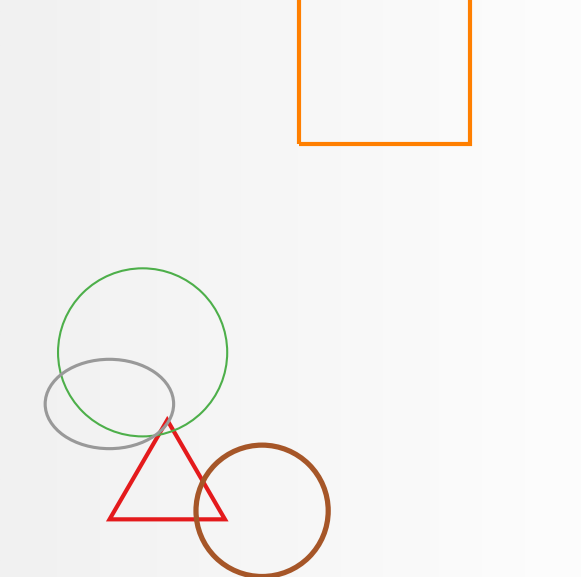[{"shape": "triangle", "thickness": 2, "radius": 0.57, "center": [0.288, 0.157]}, {"shape": "circle", "thickness": 1, "radius": 0.73, "center": [0.245, 0.389]}, {"shape": "square", "thickness": 2, "radius": 0.73, "center": [0.662, 0.896]}, {"shape": "circle", "thickness": 2.5, "radius": 0.57, "center": [0.451, 0.115]}, {"shape": "oval", "thickness": 1.5, "radius": 0.55, "center": [0.188, 0.3]}]